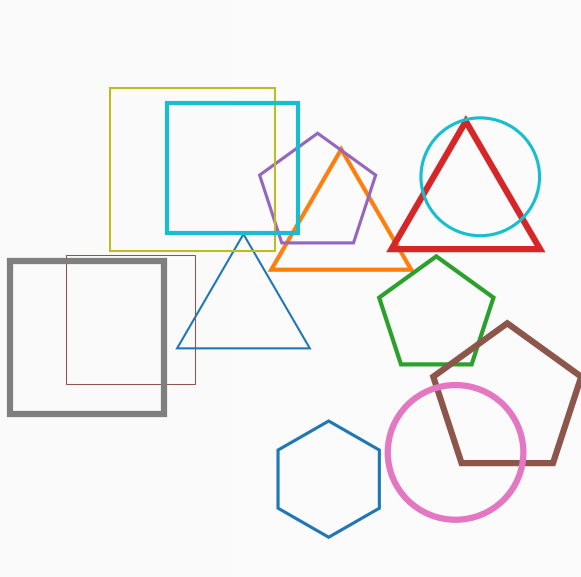[{"shape": "hexagon", "thickness": 1.5, "radius": 0.5, "center": [0.565, 0.169]}, {"shape": "triangle", "thickness": 1, "radius": 0.66, "center": [0.419, 0.462]}, {"shape": "triangle", "thickness": 2, "radius": 0.7, "center": [0.587, 0.602]}, {"shape": "pentagon", "thickness": 2, "radius": 0.52, "center": [0.751, 0.452]}, {"shape": "triangle", "thickness": 3, "radius": 0.74, "center": [0.801, 0.642]}, {"shape": "pentagon", "thickness": 1.5, "radius": 0.52, "center": [0.546, 0.663]}, {"shape": "pentagon", "thickness": 3, "radius": 0.67, "center": [0.873, 0.305]}, {"shape": "square", "thickness": 0.5, "radius": 0.56, "center": [0.224, 0.446]}, {"shape": "circle", "thickness": 3, "radius": 0.58, "center": [0.784, 0.216]}, {"shape": "square", "thickness": 3, "radius": 0.66, "center": [0.15, 0.415]}, {"shape": "square", "thickness": 1, "radius": 0.71, "center": [0.331, 0.706]}, {"shape": "square", "thickness": 2, "radius": 0.57, "center": [0.4, 0.708]}, {"shape": "circle", "thickness": 1.5, "radius": 0.51, "center": [0.826, 0.693]}]